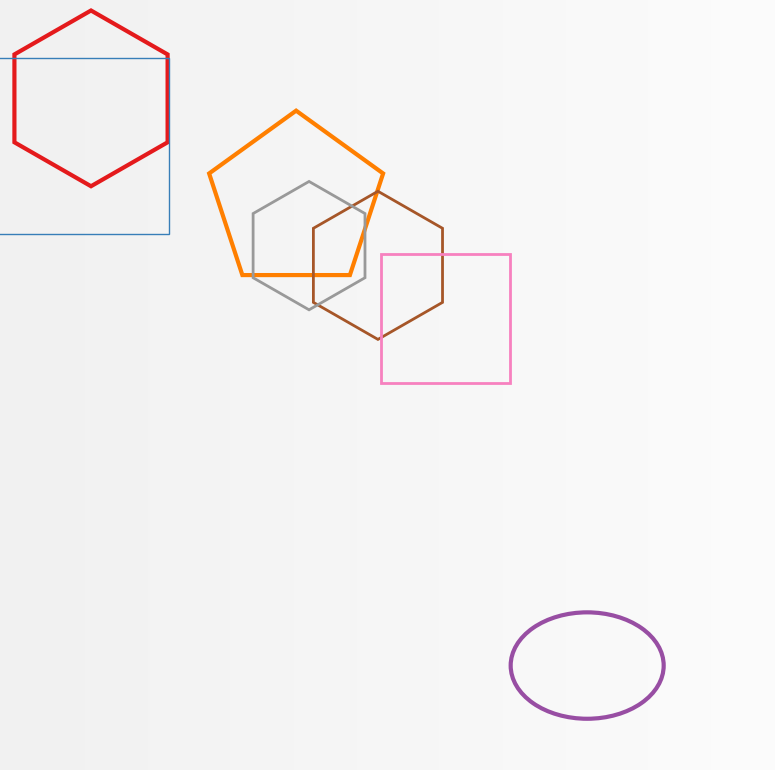[{"shape": "hexagon", "thickness": 1.5, "radius": 0.57, "center": [0.117, 0.872]}, {"shape": "square", "thickness": 0.5, "radius": 0.57, "center": [0.104, 0.811]}, {"shape": "oval", "thickness": 1.5, "radius": 0.49, "center": [0.758, 0.136]}, {"shape": "pentagon", "thickness": 1.5, "radius": 0.59, "center": [0.382, 0.738]}, {"shape": "hexagon", "thickness": 1, "radius": 0.48, "center": [0.488, 0.655]}, {"shape": "square", "thickness": 1, "radius": 0.42, "center": [0.575, 0.587]}, {"shape": "hexagon", "thickness": 1, "radius": 0.42, "center": [0.399, 0.681]}]